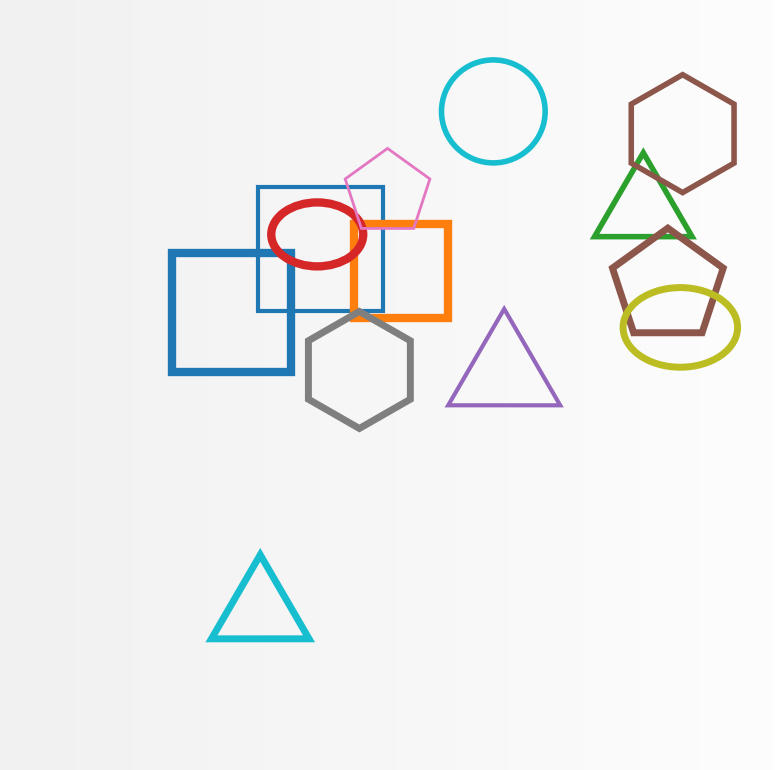[{"shape": "square", "thickness": 3, "radius": 0.38, "center": [0.299, 0.594]}, {"shape": "square", "thickness": 1.5, "radius": 0.4, "center": [0.414, 0.676]}, {"shape": "square", "thickness": 3, "radius": 0.3, "center": [0.517, 0.648]}, {"shape": "triangle", "thickness": 2, "radius": 0.36, "center": [0.83, 0.729]}, {"shape": "oval", "thickness": 3, "radius": 0.3, "center": [0.409, 0.696]}, {"shape": "triangle", "thickness": 1.5, "radius": 0.42, "center": [0.651, 0.515]}, {"shape": "pentagon", "thickness": 2.5, "radius": 0.38, "center": [0.862, 0.629]}, {"shape": "hexagon", "thickness": 2, "radius": 0.38, "center": [0.881, 0.826]}, {"shape": "pentagon", "thickness": 1, "radius": 0.29, "center": [0.5, 0.75]}, {"shape": "hexagon", "thickness": 2.5, "radius": 0.38, "center": [0.464, 0.519]}, {"shape": "oval", "thickness": 2.5, "radius": 0.37, "center": [0.878, 0.575]}, {"shape": "circle", "thickness": 2, "radius": 0.33, "center": [0.637, 0.855]}, {"shape": "triangle", "thickness": 2.5, "radius": 0.36, "center": [0.336, 0.207]}]